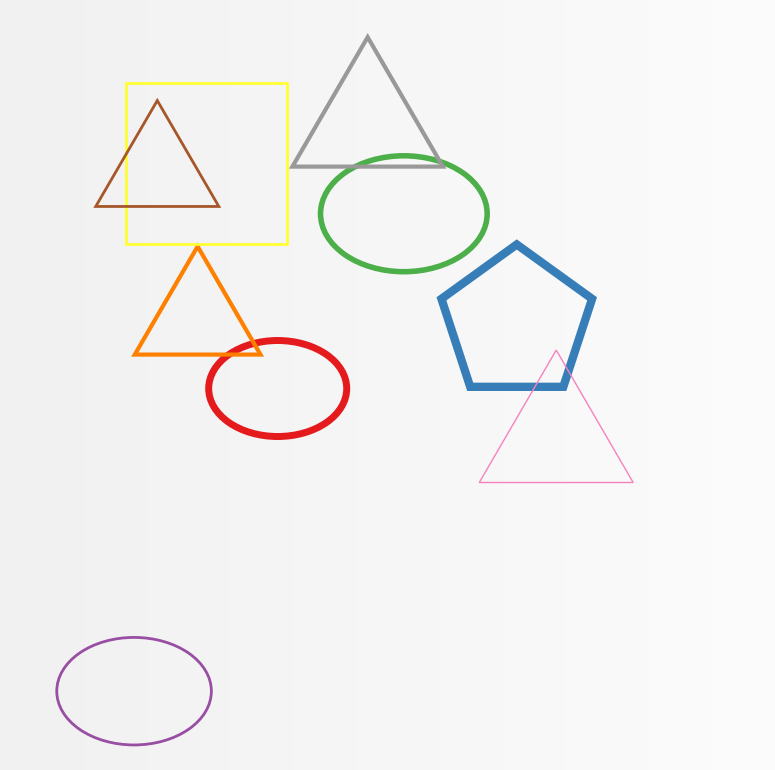[{"shape": "oval", "thickness": 2.5, "radius": 0.45, "center": [0.358, 0.495]}, {"shape": "pentagon", "thickness": 3, "radius": 0.51, "center": [0.667, 0.58]}, {"shape": "oval", "thickness": 2, "radius": 0.54, "center": [0.521, 0.722]}, {"shape": "oval", "thickness": 1, "radius": 0.5, "center": [0.173, 0.102]}, {"shape": "triangle", "thickness": 1.5, "radius": 0.47, "center": [0.255, 0.586]}, {"shape": "square", "thickness": 1, "radius": 0.52, "center": [0.267, 0.788]}, {"shape": "triangle", "thickness": 1, "radius": 0.46, "center": [0.203, 0.778]}, {"shape": "triangle", "thickness": 0.5, "radius": 0.57, "center": [0.718, 0.431]}, {"shape": "triangle", "thickness": 1.5, "radius": 0.56, "center": [0.474, 0.84]}]